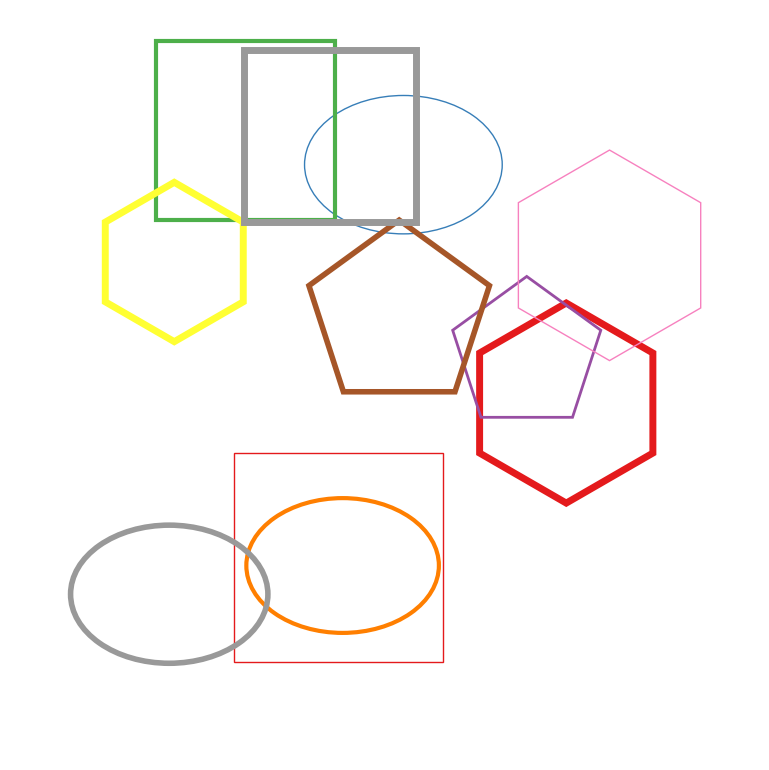[{"shape": "hexagon", "thickness": 2.5, "radius": 0.65, "center": [0.735, 0.477]}, {"shape": "square", "thickness": 0.5, "radius": 0.68, "center": [0.44, 0.276]}, {"shape": "oval", "thickness": 0.5, "radius": 0.64, "center": [0.524, 0.786]}, {"shape": "square", "thickness": 1.5, "radius": 0.58, "center": [0.319, 0.831]}, {"shape": "pentagon", "thickness": 1, "radius": 0.51, "center": [0.684, 0.54]}, {"shape": "oval", "thickness": 1.5, "radius": 0.63, "center": [0.445, 0.266]}, {"shape": "hexagon", "thickness": 2.5, "radius": 0.52, "center": [0.226, 0.66]}, {"shape": "pentagon", "thickness": 2, "radius": 0.62, "center": [0.518, 0.591]}, {"shape": "hexagon", "thickness": 0.5, "radius": 0.68, "center": [0.792, 0.668]}, {"shape": "square", "thickness": 2.5, "radius": 0.56, "center": [0.429, 0.823]}, {"shape": "oval", "thickness": 2, "radius": 0.64, "center": [0.22, 0.228]}]